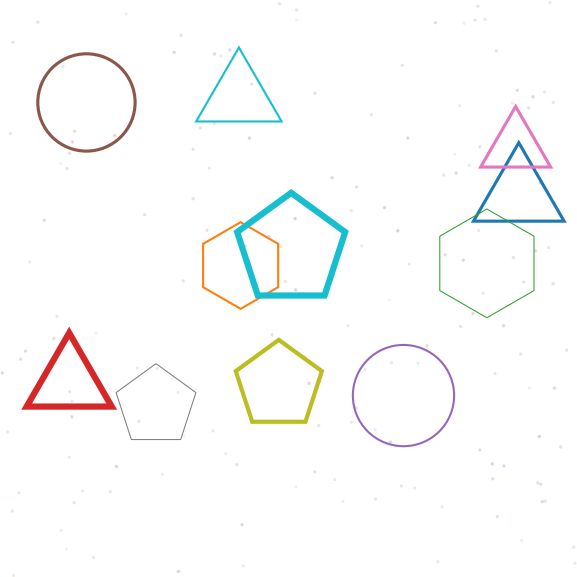[{"shape": "triangle", "thickness": 1.5, "radius": 0.45, "center": [0.898, 0.661]}, {"shape": "hexagon", "thickness": 1, "radius": 0.38, "center": [0.417, 0.539]}, {"shape": "hexagon", "thickness": 0.5, "radius": 0.47, "center": [0.843, 0.543]}, {"shape": "triangle", "thickness": 3, "radius": 0.43, "center": [0.12, 0.338]}, {"shape": "circle", "thickness": 1, "radius": 0.44, "center": [0.699, 0.314]}, {"shape": "circle", "thickness": 1.5, "radius": 0.42, "center": [0.15, 0.822]}, {"shape": "triangle", "thickness": 1.5, "radius": 0.35, "center": [0.893, 0.745]}, {"shape": "pentagon", "thickness": 0.5, "radius": 0.36, "center": [0.27, 0.297]}, {"shape": "pentagon", "thickness": 2, "radius": 0.39, "center": [0.483, 0.332]}, {"shape": "pentagon", "thickness": 3, "radius": 0.49, "center": [0.504, 0.567]}, {"shape": "triangle", "thickness": 1, "radius": 0.43, "center": [0.414, 0.831]}]